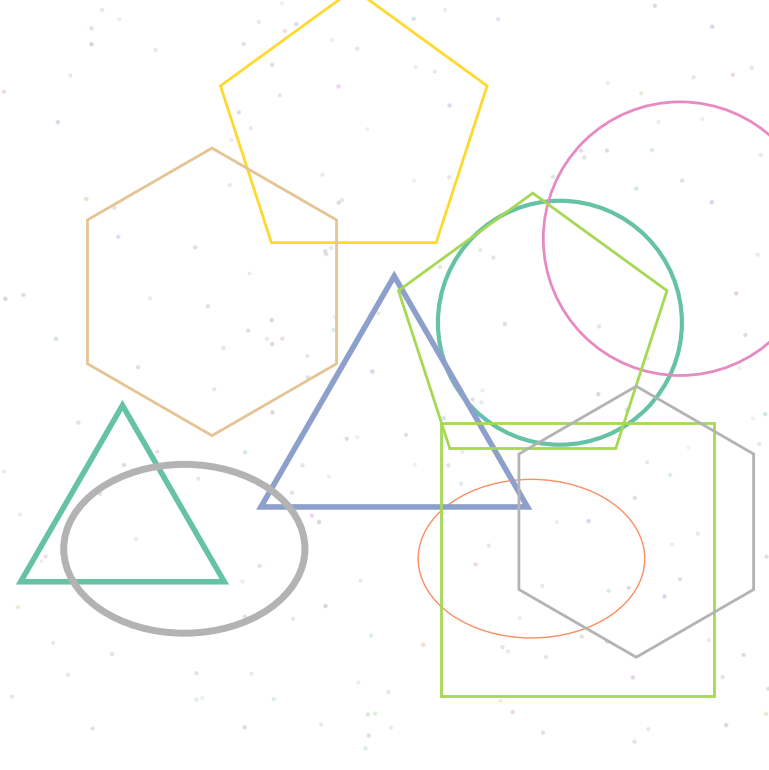[{"shape": "circle", "thickness": 1.5, "radius": 0.79, "center": [0.727, 0.581]}, {"shape": "triangle", "thickness": 2, "radius": 0.76, "center": [0.159, 0.321]}, {"shape": "oval", "thickness": 0.5, "radius": 0.74, "center": [0.69, 0.274]}, {"shape": "triangle", "thickness": 2, "radius": 1.0, "center": [0.512, 0.442]}, {"shape": "circle", "thickness": 1, "radius": 0.89, "center": [0.883, 0.69]}, {"shape": "square", "thickness": 1, "radius": 0.89, "center": [0.75, 0.273]}, {"shape": "pentagon", "thickness": 1, "radius": 0.92, "center": [0.692, 0.566]}, {"shape": "pentagon", "thickness": 1, "radius": 0.91, "center": [0.459, 0.832]}, {"shape": "hexagon", "thickness": 1, "radius": 0.93, "center": [0.275, 0.621]}, {"shape": "oval", "thickness": 2.5, "radius": 0.78, "center": [0.239, 0.287]}, {"shape": "hexagon", "thickness": 1, "radius": 0.88, "center": [0.826, 0.322]}]